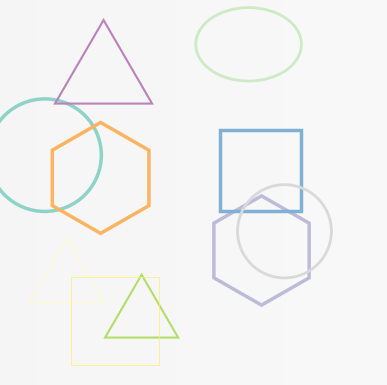[{"shape": "circle", "thickness": 2.5, "radius": 0.73, "center": [0.115, 0.597]}, {"shape": "triangle", "thickness": 0.5, "radius": 0.55, "center": [0.173, 0.27]}, {"shape": "hexagon", "thickness": 2.5, "radius": 0.71, "center": [0.675, 0.349]}, {"shape": "square", "thickness": 2.5, "radius": 0.53, "center": [0.672, 0.558]}, {"shape": "hexagon", "thickness": 2.5, "radius": 0.72, "center": [0.26, 0.538]}, {"shape": "triangle", "thickness": 1.5, "radius": 0.54, "center": [0.365, 0.178]}, {"shape": "circle", "thickness": 2, "radius": 0.61, "center": [0.734, 0.399]}, {"shape": "triangle", "thickness": 1.5, "radius": 0.72, "center": [0.267, 0.803]}, {"shape": "oval", "thickness": 2, "radius": 0.68, "center": [0.642, 0.885]}, {"shape": "square", "thickness": 0.5, "radius": 0.57, "center": [0.296, 0.166]}]